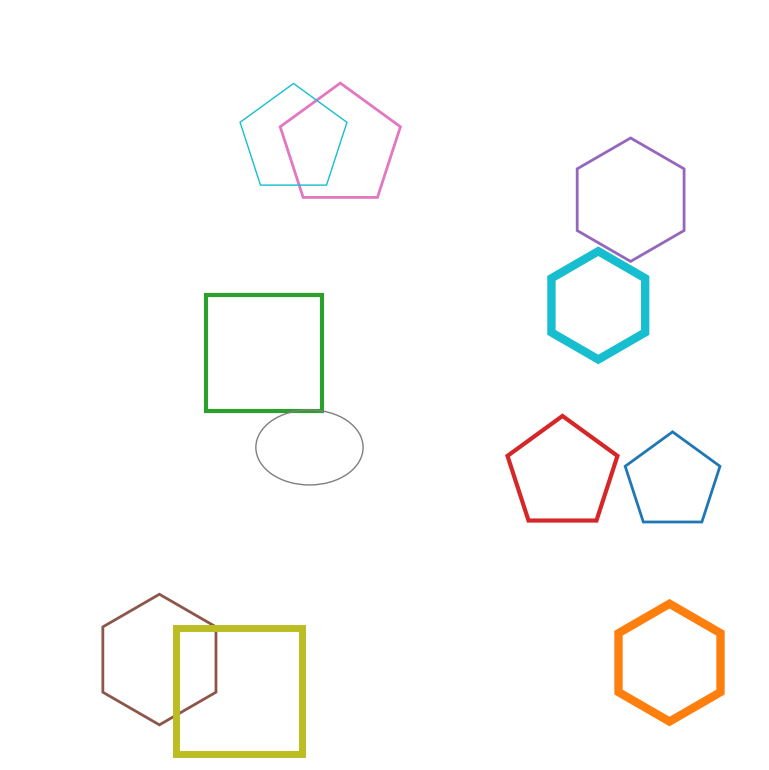[{"shape": "pentagon", "thickness": 1, "radius": 0.32, "center": [0.873, 0.374]}, {"shape": "hexagon", "thickness": 3, "radius": 0.38, "center": [0.869, 0.139]}, {"shape": "square", "thickness": 1.5, "radius": 0.38, "center": [0.343, 0.542]}, {"shape": "pentagon", "thickness": 1.5, "radius": 0.38, "center": [0.73, 0.385]}, {"shape": "hexagon", "thickness": 1, "radius": 0.4, "center": [0.819, 0.741]}, {"shape": "hexagon", "thickness": 1, "radius": 0.42, "center": [0.207, 0.143]}, {"shape": "pentagon", "thickness": 1, "radius": 0.41, "center": [0.442, 0.81]}, {"shape": "oval", "thickness": 0.5, "radius": 0.35, "center": [0.402, 0.419]}, {"shape": "square", "thickness": 2.5, "radius": 0.41, "center": [0.31, 0.103]}, {"shape": "hexagon", "thickness": 3, "radius": 0.35, "center": [0.777, 0.603]}, {"shape": "pentagon", "thickness": 0.5, "radius": 0.36, "center": [0.381, 0.819]}]